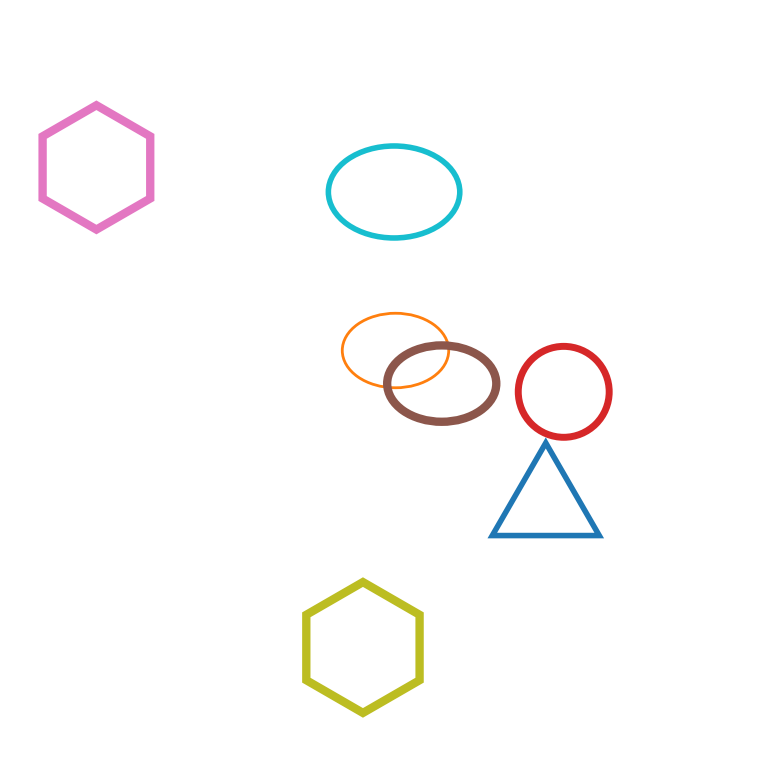[{"shape": "triangle", "thickness": 2, "radius": 0.4, "center": [0.709, 0.345]}, {"shape": "oval", "thickness": 1, "radius": 0.35, "center": [0.514, 0.545]}, {"shape": "circle", "thickness": 2.5, "radius": 0.3, "center": [0.732, 0.491]}, {"shape": "oval", "thickness": 3, "radius": 0.35, "center": [0.574, 0.502]}, {"shape": "hexagon", "thickness": 3, "radius": 0.4, "center": [0.125, 0.783]}, {"shape": "hexagon", "thickness": 3, "radius": 0.42, "center": [0.471, 0.159]}, {"shape": "oval", "thickness": 2, "radius": 0.43, "center": [0.512, 0.751]}]